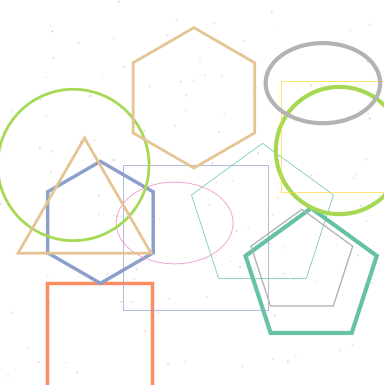[{"shape": "pentagon", "thickness": 3, "radius": 0.9, "center": [0.808, 0.28]}, {"shape": "pentagon", "thickness": 0.5, "radius": 0.97, "center": [0.682, 0.434]}, {"shape": "square", "thickness": 2.5, "radius": 0.68, "center": [0.259, 0.129]}, {"shape": "hexagon", "thickness": 2.5, "radius": 0.79, "center": [0.261, 0.422]}, {"shape": "square", "thickness": 0.5, "radius": 0.94, "center": [0.507, 0.383]}, {"shape": "oval", "thickness": 0.5, "radius": 0.76, "center": [0.454, 0.421]}, {"shape": "circle", "thickness": 3, "radius": 0.83, "center": [0.882, 0.609]}, {"shape": "circle", "thickness": 2, "radius": 0.98, "center": [0.191, 0.572]}, {"shape": "square", "thickness": 0.5, "radius": 0.72, "center": [0.873, 0.645]}, {"shape": "triangle", "thickness": 2, "radius": 1.0, "center": [0.219, 0.442]}, {"shape": "hexagon", "thickness": 2, "radius": 0.91, "center": [0.504, 0.746]}, {"shape": "oval", "thickness": 3, "radius": 0.74, "center": [0.839, 0.784]}, {"shape": "pentagon", "thickness": 1, "radius": 0.69, "center": [0.784, 0.318]}]